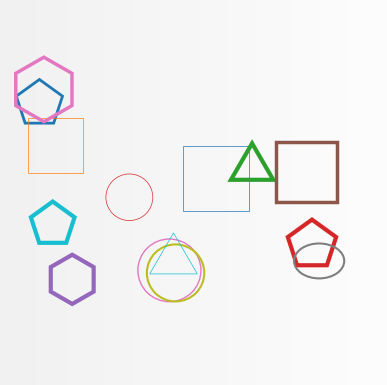[{"shape": "square", "thickness": 0.5, "radius": 0.42, "center": [0.558, 0.535]}, {"shape": "pentagon", "thickness": 2, "radius": 0.31, "center": [0.102, 0.731]}, {"shape": "square", "thickness": 0.5, "radius": 0.35, "center": [0.143, 0.622]}, {"shape": "triangle", "thickness": 3, "radius": 0.32, "center": [0.651, 0.565]}, {"shape": "pentagon", "thickness": 3, "radius": 0.33, "center": [0.805, 0.364]}, {"shape": "circle", "thickness": 0.5, "radius": 0.3, "center": [0.334, 0.488]}, {"shape": "hexagon", "thickness": 3, "radius": 0.32, "center": [0.186, 0.274]}, {"shape": "square", "thickness": 2.5, "radius": 0.39, "center": [0.792, 0.554]}, {"shape": "hexagon", "thickness": 2.5, "radius": 0.42, "center": [0.113, 0.768]}, {"shape": "circle", "thickness": 1, "radius": 0.41, "center": [0.437, 0.298]}, {"shape": "oval", "thickness": 1.5, "radius": 0.32, "center": [0.824, 0.322]}, {"shape": "circle", "thickness": 1.5, "radius": 0.37, "center": [0.453, 0.291]}, {"shape": "pentagon", "thickness": 3, "radius": 0.3, "center": [0.136, 0.417]}, {"shape": "triangle", "thickness": 0.5, "radius": 0.35, "center": [0.448, 0.324]}]